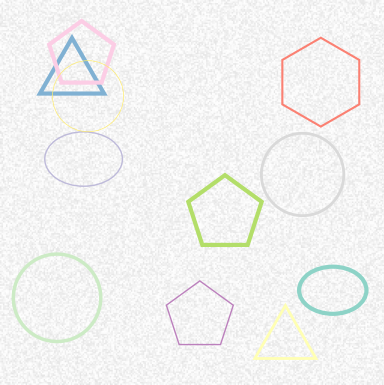[{"shape": "oval", "thickness": 3, "radius": 0.44, "center": [0.864, 0.246]}, {"shape": "triangle", "thickness": 2, "radius": 0.46, "center": [0.741, 0.115]}, {"shape": "oval", "thickness": 1, "radius": 0.5, "center": [0.217, 0.587]}, {"shape": "hexagon", "thickness": 1.5, "radius": 0.58, "center": [0.833, 0.787]}, {"shape": "triangle", "thickness": 3, "radius": 0.48, "center": [0.187, 0.805]}, {"shape": "pentagon", "thickness": 3, "radius": 0.5, "center": [0.584, 0.445]}, {"shape": "pentagon", "thickness": 3, "radius": 0.44, "center": [0.212, 0.857]}, {"shape": "circle", "thickness": 2, "radius": 0.54, "center": [0.786, 0.547]}, {"shape": "pentagon", "thickness": 1, "radius": 0.46, "center": [0.519, 0.179]}, {"shape": "circle", "thickness": 2.5, "radius": 0.57, "center": [0.148, 0.226]}, {"shape": "circle", "thickness": 0.5, "radius": 0.46, "center": [0.229, 0.75]}]